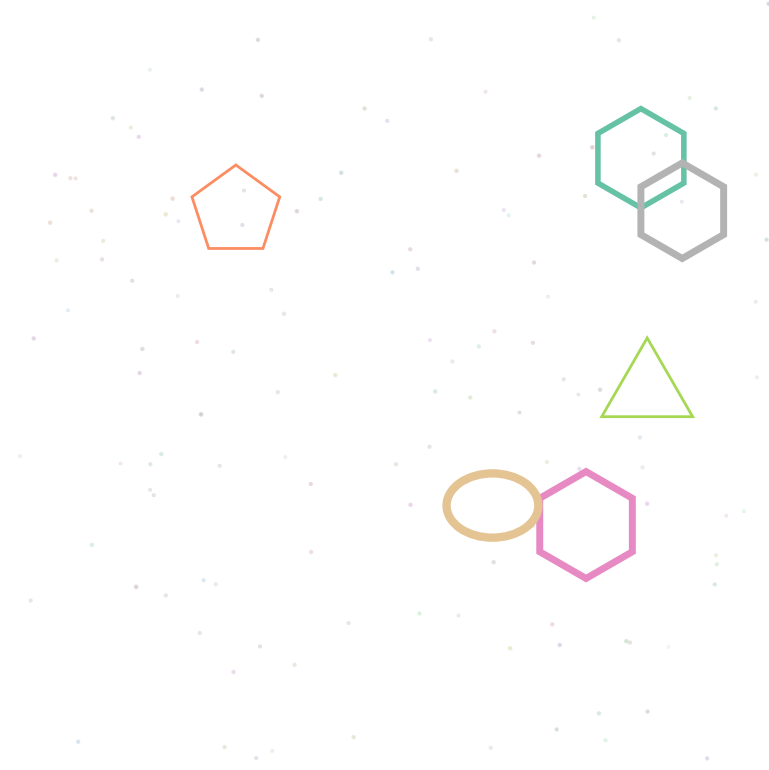[{"shape": "hexagon", "thickness": 2, "radius": 0.32, "center": [0.832, 0.794]}, {"shape": "pentagon", "thickness": 1, "radius": 0.3, "center": [0.306, 0.726]}, {"shape": "hexagon", "thickness": 2.5, "radius": 0.35, "center": [0.761, 0.318]}, {"shape": "triangle", "thickness": 1, "radius": 0.34, "center": [0.841, 0.493]}, {"shape": "oval", "thickness": 3, "radius": 0.3, "center": [0.64, 0.343]}, {"shape": "hexagon", "thickness": 2.5, "radius": 0.31, "center": [0.886, 0.726]}]